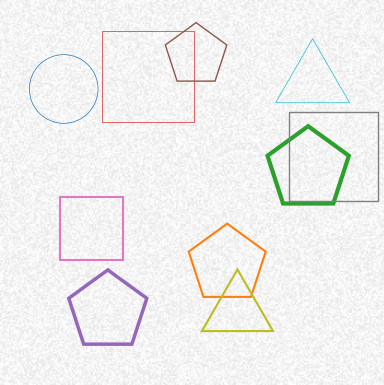[{"shape": "circle", "thickness": 0.5, "radius": 0.45, "center": [0.165, 0.769]}, {"shape": "pentagon", "thickness": 1.5, "radius": 0.53, "center": [0.59, 0.314]}, {"shape": "pentagon", "thickness": 3, "radius": 0.56, "center": [0.8, 0.561]}, {"shape": "square", "thickness": 0.5, "radius": 0.6, "center": [0.385, 0.802]}, {"shape": "pentagon", "thickness": 2.5, "radius": 0.53, "center": [0.28, 0.192]}, {"shape": "pentagon", "thickness": 1, "radius": 0.42, "center": [0.509, 0.857]}, {"shape": "square", "thickness": 1.5, "radius": 0.41, "center": [0.238, 0.406]}, {"shape": "square", "thickness": 1, "radius": 0.58, "center": [0.867, 0.593]}, {"shape": "triangle", "thickness": 1.5, "radius": 0.53, "center": [0.617, 0.193]}, {"shape": "triangle", "thickness": 0.5, "radius": 0.55, "center": [0.812, 0.789]}]